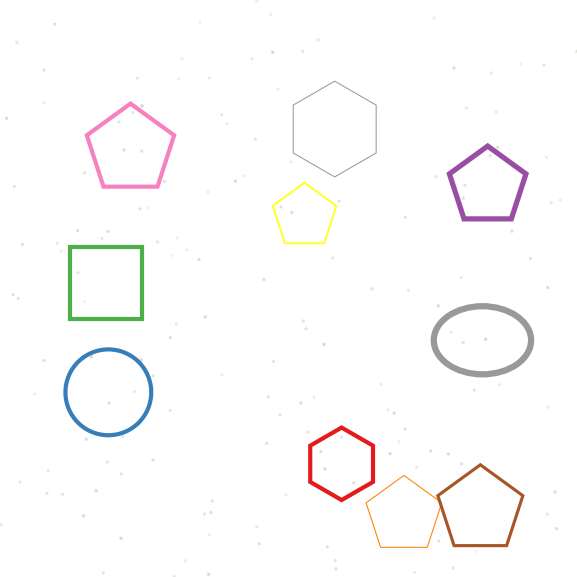[{"shape": "hexagon", "thickness": 2, "radius": 0.31, "center": [0.592, 0.196]}, {"shape": "circle", "thickness": 2, "radius": 0.37, "center": [0.188, 0.32]}, {"shape": "square", "thickness": 2, "radius": 0.31, "center": [0.184, 0.509]}, {"shape": "pentagon", "thickness": 2.5, "radius": 0.35, "center": [0.844, 0.676]}, {"shape": "pentagon", "thickness": 0.5, "radius": 0.34, "center": [0.699, 0.107]}, {"shape": "pentagon", "thickness": 1, "radius": 0.29, "center": [0.527, 0.625]}, {"shape": "pentagon", "thickness": 1.5, "radius": 0.39, "center": [0.832, 0.117]}, {"shape": "pentagon", "thickness": 2, "radius": 0.4, "center": [0.226, 0.74]}, {"shape": "oval", "thickness": 3, "radius": 0.42, "center": [0.835, 0.41]}, {"shape": "hexagon", "thickness": 0.5, "radius": 0.41, "center": [0.58, 0.776]}]